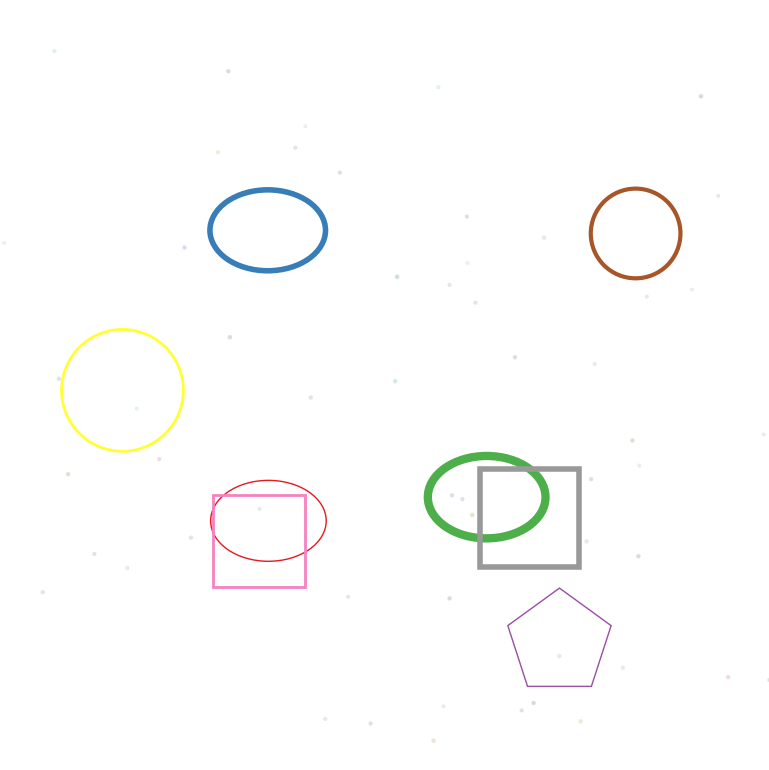[{"shape": "oval", "thickness": 0.5, "radius": 0.38, "center": [0.349, 0.324]}, {"shape": "oval", "thickness": 2, "radius": 0.38, "center": [0.348, 0.701]}, {"shape": "oval", "thickness": 3, "radius": 0.38, "center": [0.632, 0.354]}, {"shape": "pentagon", "thickness": 0.5, "radius": 0.35, "center": [0.727, 0.166]}, {"shape": "circle", "thickness": 1, "radius": 0.4, "center": [0.159, 0.493]}, {"shape": "circle", "thickness": 1.5, "radius": 0.29, "center": [0.825, 0.697]}, {"shape": "square", "thickness": 1, "radius": 0.3, "center": [0.336, 0.298]}, {"shape": "square", "thickness": 2, "radius": 0.32, "center": [0.688, 0.327]}]